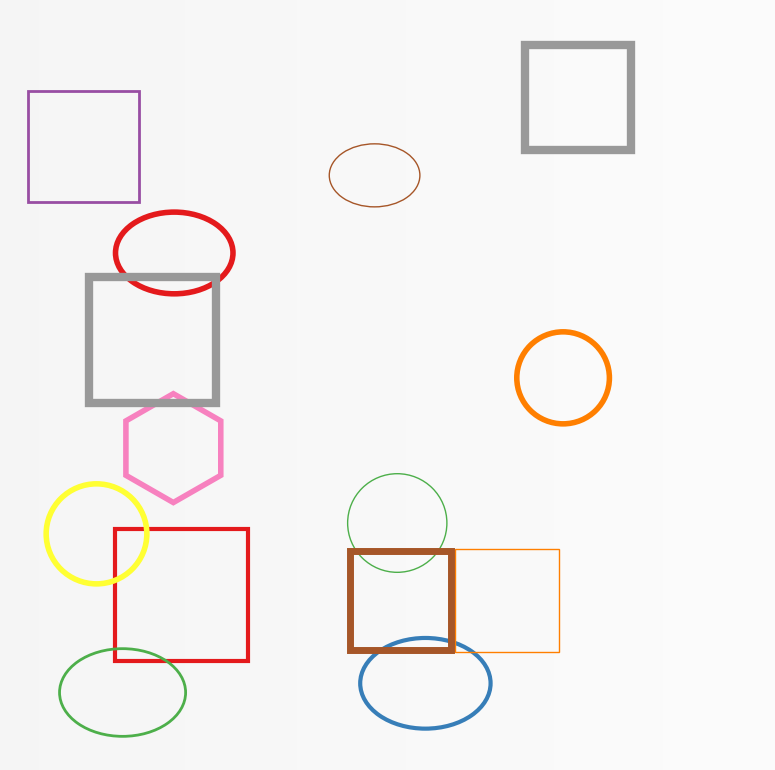[{"shape": "square", "thickness": 1.5, "radius": 0.43, "center": [0.234, 0.228]}, {"shape": "oval", "thickness": 2, "radius": 0.38, "center": [0.225, 0.671]}, {"shape": "oval", "thickness": 1.5, "radius": 0.42, "center": [0.549, 0.113]}, {"shape": "circle", "thickness": 0.5, "radius": 0.32, "center": [0.513, 0.321]}, {"shape": "oval", "thickness": 1, "radius": 0.41, "center": [0.158, 0.101]}, {"shape": "square", "thickness": 1, "radius": 0.36, "center": [0.108, 0.809]}, {"shape": "circle", "thickness": 2, "radius": 0.3, "center": [0.727, 0.509]}, {"shape": "square", "thickness": 0.5, "radius": 0.34, "center": [0.654, 0.22]}, {"shape": "circle", "thickness": 2, "radius": 0.32, "center": [0.125, 0.307]}, {"shape": "oval", "thickness": 0.5, "radius": 0.29, "center": [0.483, 0.772]}, {"shape": "square", "thickness": 2.5, "radius": 0.32, "center": [0.517, 0.22]}, {"shape": "hexagon", "thickness": 2, "radius": 0.35, "center": [0.224, 0.418]}, {"shape": "square", "thickness": 3, "radius": 0.34, "center": [0.746, 0.873]}, {"shape": "square", "thickness": 3, "radius": 0.41, "center": [0.197, 0.558]}]